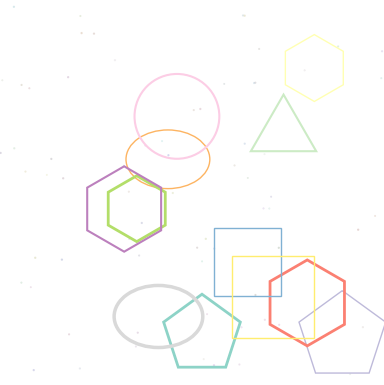[{"shape": "pentagon", "thickness": 2, "radius": 0.52, "center": [0.525, 0.131]}, {"shape": "hexagon", "thickness": 1, "radius": 0.43, "center": [0.816, 0.823]}, {"shape": "pentagon", "thickness": 1, "radius": 0.59, "center": [0.889, 0.127]}, {"shape": "hexagon", "thickness": 2, "radius": 0.56, "center": [0.798, 0.213]}, {"shape": "square", "thickness": 1, "radius": 0.44, "center": [0.642, 0.32]}, {"shape": "oval", "thickness": 1, "radius": 0.54, "center": [0.436, 0.586]}, {"shape": "hexagon", "thickness": 2, "radius": 0.43, "center": [0.355, 0.458]}, {"shape": "circle", "thickness": 1.5, "radius": 0.55, "center": [0.46, 0.698]}, {"shape": "oval", "thickness": 2.5, "radius": 0.58, "center": [0.412, 0.178]}, {"shape": "hexagon", "thickness": 1.5, "radius": 0.55, "center": [0.323, 0.457]}, {"shape": "triangle", "thickness": 1.5, "radius": 0.49, "center": [0.736, 0.656]}, {"shape": "square", "thickness": 1, "radius": 0.53, "center": [0.71, 0.229]}]